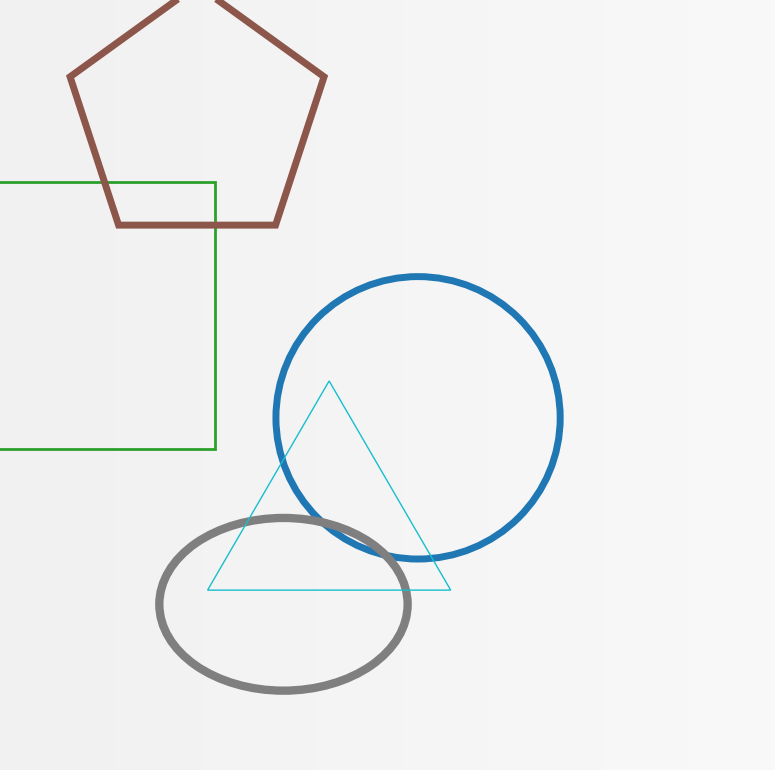[{"shape": "circle", "thickness": 2.5, "radius": 0.92, "center": [0.539, 0.457]}, {"shape": "square", "thickness": 1, "radius": 0.87, "center": [0.104, 0.59]}, {"shape": "pentagon", "thickness": 2.5, "radius": 0.86, "center": [0.254, 0.847]}, {"shape": "oval", "thickness": 3, "radius": 0.8, "center": [0.366, 0.215]}, {"shape": "triangle", "thickness": 0.5, "radius": 0.91, "center": [0.425, 0.324]}]